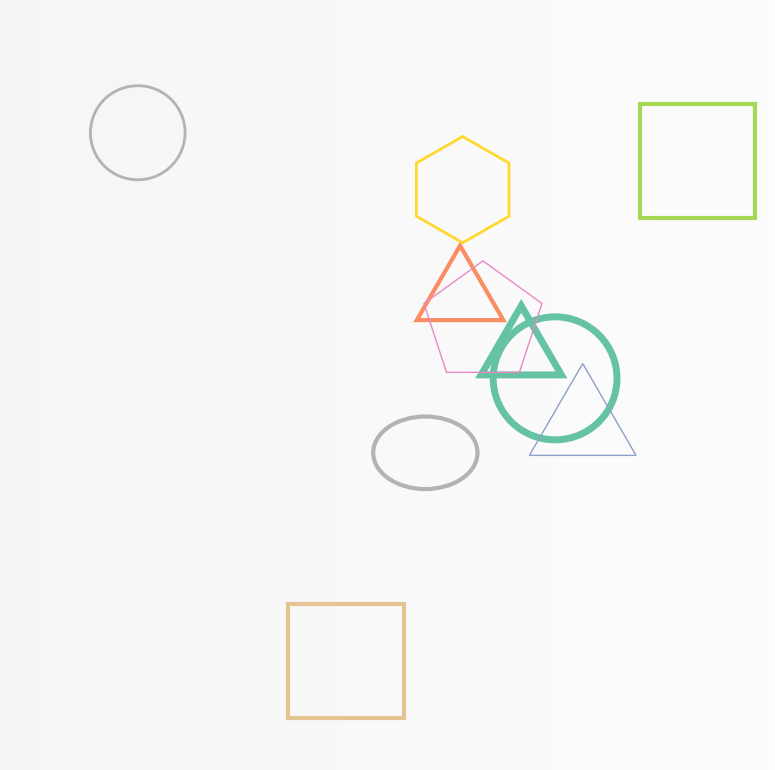[{"shape": "triangle", "thickness": 2.5, "radius": 0.3, "center": [0.673, 0.543]}, {"shape": "circle", "thickness": 2.5, "radius": 0.4, "center": [0.716, 0.509]}, {"shape": "triangle", "thickness": 1.5, "radius": 0.32, "center": [0.594, 0.617]}, {"shape": "triangle", "thickness": 0.5, "radius": 0.4, "center": [0.752, 0.448]}, {"shape": "pentagon", "thickness": 0.5, "radius": 0.4, "center": [0.623, 0.581]}, {"shape": "square", "thickness": 1.5, "radius": 0.37, "center": [0.9, 0.791]}, {"shape": "hexagon", "thickness": 1, "radius": 0.34, "center": [0.597, 0.754]}, {"shape": "square", "thickness": 1.5, "radius": 0.37, "center": [0.446, 0.141]}, {"shape": "circle", "thickness": 1, "radius": 0.31, "center": [0.178, 0.828]}, {"shape": "oval", "thickness": 1.5, "radius": 0.34, "center": [0.549, 0.412]}]